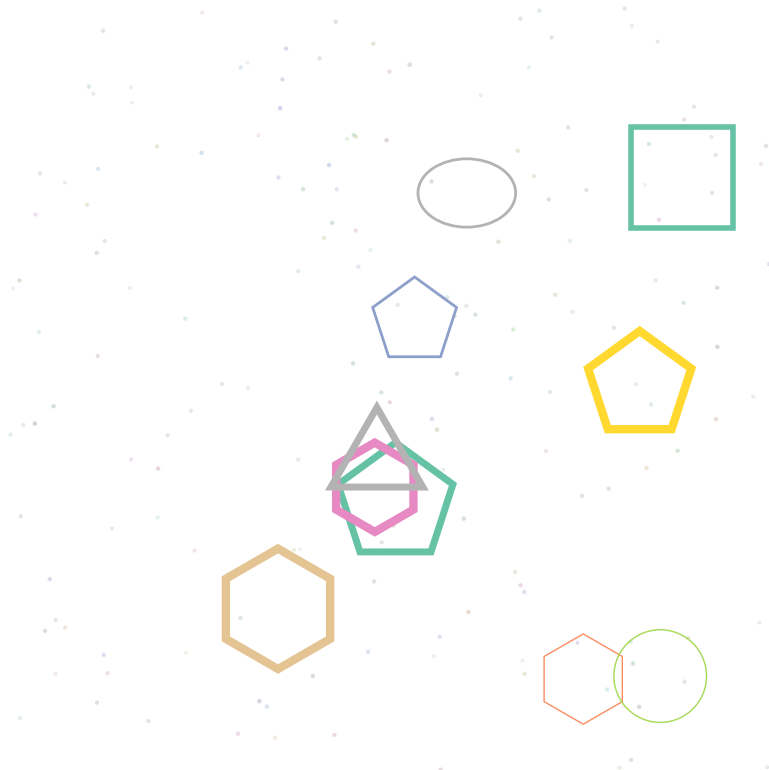[{"shape": "square", "thickness": 2, "radius": 0.33, "center": [0.886, 0.769]}, {"shape": "pentagon", "thickness": 2.5, "radius": 0.39, "center": [0.514, 0.347]}, {"shape": "hexagon", "thickness": 0.5, "radius": 0.29, "center": [0.757, 0.118]}, {"shape": "pentagon", "thickness": 1, "radius": 0.29, "center": [0.538, 0.583]}, {"shape": "hexagon", "thickness": 3, "radius": 0.29, "center": [0.487, 0.367]}, {"shape": "circle", "thickness": 0.5, "radius": 0.3, "center": [0.857, 0.122]}, {"shape": "pentagon", "thickness": 3, "radius": 0.35, "center": [0.831, 0.5]}, {"shape": "hexagon", "thickness": 3, "radius": 0.39, "center": [0.361, 0.209]}, {"shape": "oval", "thickness": 1, "radius": 0.32, "center": [0.606, 0.749]}, {"shape": "triangle", "thickness": 2.5, "radius": 0.34, "center": [0.489, 0.402]}]